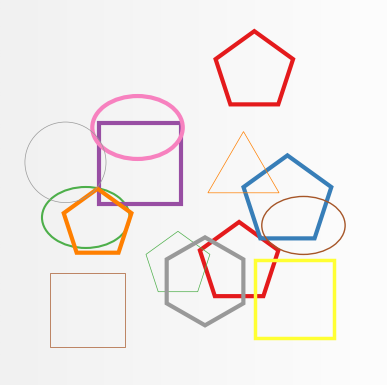[{"shape": "pentagon", "thickness": 3, "radius": 0.53, "center": [0.617, 0.317]}, {"shape": "pentagon", "thickness": 3, "radius": 0.53, "center": [0.656, 0.814]}, {"shape": "pentagon", "thickness": 3, "radius": 0.6, "center": [0.742, 0.477]}, {"shape": "pentagon", "thickness": 0.5, "radius": 0.43, "center": [0.459, 0.312]}, {"shape": "oval", "thickness": 1.5, "radius": 0.57, "center": [0.221, 0.435]}, {"shape": "square", "thickness": 3, "radius": 0.53, "center": [0.361, 0.575]}, {"shape": "triangle", "thickness": 0.5, "radius": 0.53, "center": [0.628, 0.552]}, {"shape": "pentagon", "thickness": 3, "radius": 0.46, "center": [0.252, 0.418]}, {"shape": "square", "thickness": 2.5, "radius": 0.51, "center": [0.759, 0.224]}, {"shape": "square", "thickness": 0.5, "radius": 0.48, "center": [0.226, 0.195]}, {"shape": "oval", "thickness": 1, "radius": 0.54, "center": [0.783, 0.414]}, {"shape": "oval", "thickness": 3, "radius": 0.58, "center": [0.355, 0.669]}, {"shape": "circle", "thickness": 0.5, "radius": 0.52, "center": [0.169, 0.578]}, {"shape": "hexagon", "thickness": 3, "radius": 0.57, "center": [0.529, 0.269]}]